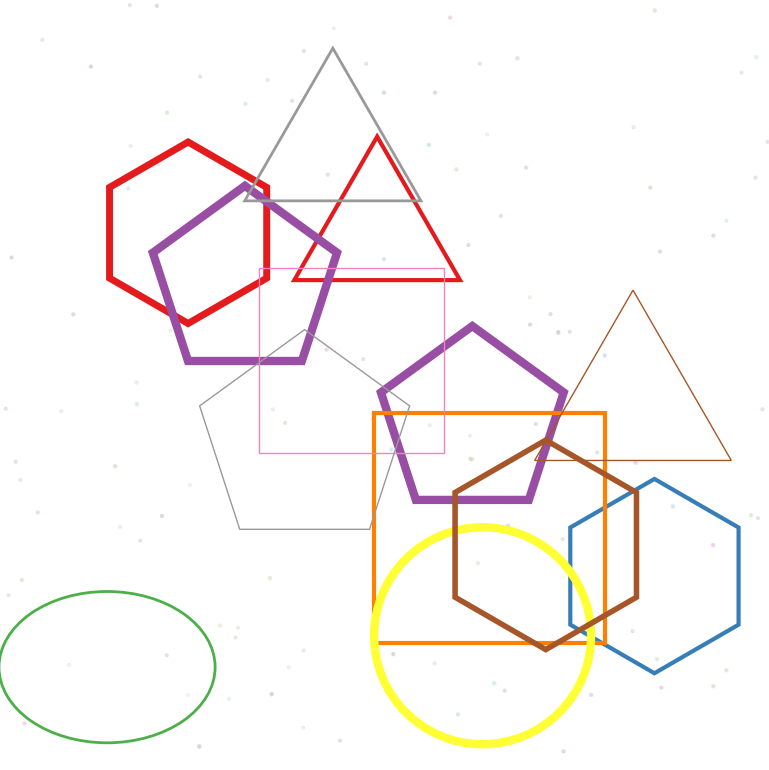[{"shape": "hexagon", "thickness": 2.5, "radius": 0.59, "center": [0.244, 0.698]}, {"shape": "triangle", "thickness": 1.5, "radius": 0.62, "center": [0.49, 0.698]}, {"shape": "hexagon", "thickness": 1.5, "radius": 0.63, "center": [0.85, 0.252]}, {"shape": "oval", "thickness": 1, "radius": 0.7, "center": [0.139, 0.134]}, {"shape": "pentagon", "thickness": 3, "radius": 0.63, "center": [0.318, 0.633]}, {"shape": "pentagon", "thickness": 3, "radius": 0.62, "center": [0.613, 0.452]}, {"shape": "square", "thickness": 1.5, "radius": 0.75, "center": [0.636, 0.315]}, {"shape": "circle", "thickness": 3, "radius": 0.7, "center": [0.627, 0.174]}, {"shape": "triangle", "thickness": 0.5, "radius": 0.74, "center": [0.822, 0.476]}, {"shape": "hexagon", "thickness": 2, "radius": 0.68, "center": [0.709, 0.292]}, {"shape": "square", "thickness": 0.5, "radius": 0.6, "center": [0.456, 0.531]}, {"shape": "triangle", "thickness": 1, "radius": 0.66, "center": [0.432, 0.805]}, {"shape": "pentagon", "thickness": 0.5, "radius": 0.72, "center": [0.396, 0.429]}]